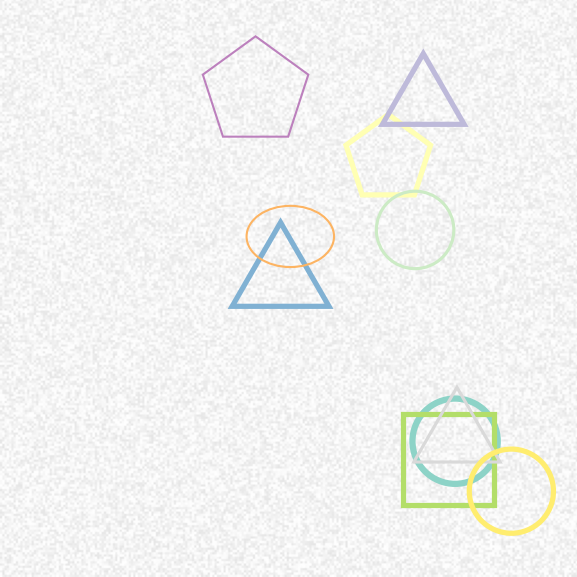[{"shape": "circle", "thickness": 3, "radius": 0.37, "center": [0.788, 0.235]}, {"shape": "pentagon", "thickness": 2.5, "radius": 0.38, "center": [0.672, 0.724]}, {"shape": "triangle", "thickness": 2.5, "radius": 0.41, "center": [0.733, 0.825]}, {"shape": "triangle", "thickness": 2.5, "radius": 0.48, "center": [0.486, 0.517]}, {"shape": "oval", "thickness": 1, "radius": 0.38, "center": [0.503, 0.59]}, {"shape": "square", "thickness": 2.5, "radius": 0.4, "center": [0.777, 0.204]}, {"shape": "triangle", "thickness": 1.5, "radius": 0.43, "center": [0.791, 0.242]}, {"shape": "pentagon", "thickness": 1, "radius": 0.48, "center": [0.443, 0.84]}, {"shape": "circle", "thickness": 1.5, "radius": 0.34, "center": [0.719, 0.601]}, {"shape": "circle", "thickness": 2.5, "radius": 0.36, "center": [0.885, 0.149]}]